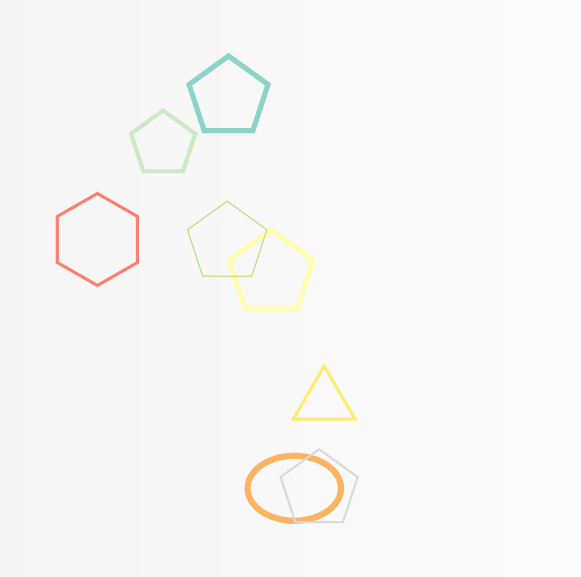[{"shape": "pentagon", "thickness": 2.5, "radius": 0.36, "center": [0.393, 0.831]}, {"shape": "pentagon", "thickness": 2.5, "radius": 0.38, "center": [0.466, 0.525]}, {"shape": "hexagon", "thickness": 1.5, "radius": 0.4, "center": [0.168, 0.584]}, {"shape": "oval", "thickness": 3, "radius": 0.4, "center": [0.506, 0.154]}, {"shape": "pentagon", "thickness": 0.5, "radius": 0.36, "center": [0.391, 0.579]}, {"shape": "pentagon", "thickness": 1, "radius": 0.35, "center": [0.549, 0.152]}, {"shape": "pentagon", "thickness": 2, "radius": 0.29, "center": [0.281, 0.75]}, {"shape": "triangle", "thickness": 1.5, "radius": 0.31, "center": [0.558, 0.304]}]